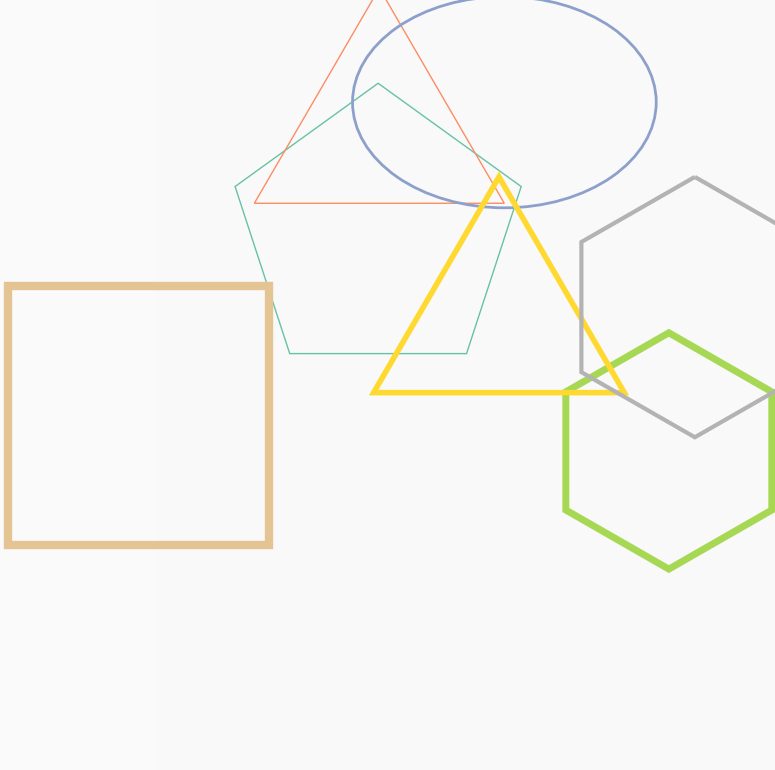[{"shape": "pentagon", "thickness": 0.5, "radius": 0.97, "center": [0.488, 0.698]}, {"shape": "triangle", "thickness": 0.5, "radius": 0.93, "center": [0.489, 0.829]}, {"shape": "oval", "thickness": 1, "radius": 0.98, "center": [0.651, 0.867]}, {"shape": "hexagon", "thickness": 2.5, "radius": 0.77, "center": [0.863, 0.414]}, {"shape": "triangle", "thickness": 2, "radius": 0.93, "center": [0.644, 0.583]}, {"shape": "square", "thickness": 3, "radius": 0.84, "center": [0.178, 0.461]}, {"shape": "hexagon", "thickness": 1.5, "radius": 0.85, "center": [0.897, 0.601]}]